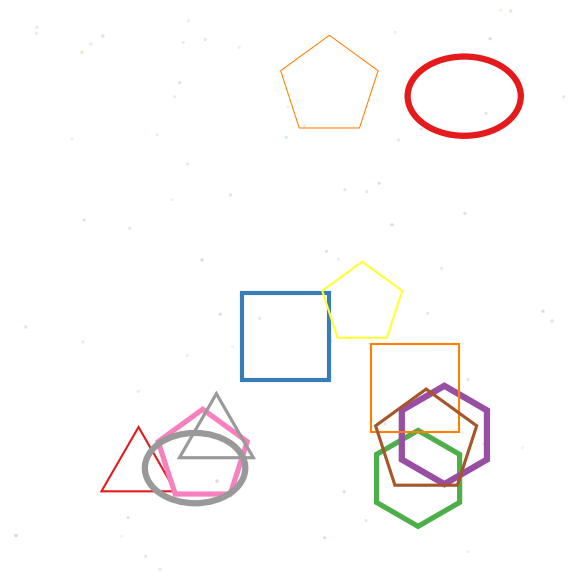[{"shape": "oval", "thickness": 3, "radius": 0.49, "center": [0.804, 0.833]}, {"shape": "triangle", "thickness": 1, "radius": 0.37, "center": [0.24, 0.185]}, {"shape": "square", "thickness": 2, "radius": 0.37, "center": [0.494, 0.417]}, {"shape": "hexagon", "thickness": 2.5, "radius": 0.42, "center": [0.724, 0.171]}, {"shape": "hexagon", "thickness": 3, "radius": 0.43, "center": [0.769, 0.246]}, {"shape": "pentagon", "thickness": 0.5, "radius": 0.44, "center": [0.57, 0.849]}, {"shape": "square", "thickness": 1, "radius": 0.38, "center": [0.718, 0.328]}, {"shape": "pentagon", "thickness": 1, "radius": 0.36, "center": [0.627, 0.473]}, {"shape": "pentagon", "thickness": 1.5, "radius": 0.46, "center": [0.738, 0.233]}, {"shape": "pentagon", "thickness": 2.5, "radius": 0.41, "center": [0.351, 0.209]}, {"shape": "oval", "thickness": 3, "radius": 0.43, "center": [0.338, 0.189]}, {"shape": "triangle", "thickness": 1.5, "radius": 0.37, "center": [0.375, 0.243]}]